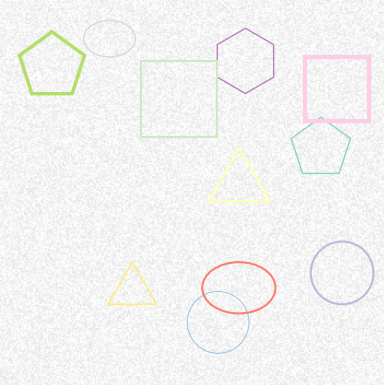[{"shape": "pentagon", "thickness": 1, "radius": 0.4, "center": [0.833, 0.615]}, {"shape": "triangle", "thickness": 1.5, "radius": 0.46, "center": [0.622, 0.524]}, {"shape": "circle", "thickness": 1.5, "radius": 0.41, "center": [0.889, 0.291]}, {"shape": "oval", "thickness": 1.5, "radius": 0.48, "center": [0.62, 0.252]}, {"shape": "circle", "thickness": 0.5, "radius": 0.4, "center": [0.567, 0.163]}, {"shape": "pentagon", "thickness": 2.5, "radius": 0.44, "center": [0.135, 0.829]}, {"shape": "square", "thickness": 3, "radius": 0.42, "center": [0.875, 0.77]}, {"shape": "oval", "thickness": 1, "radius": 0.34, "center": [0.284, 0.9]}, {"shape": "hexagon", "thickness": 1, "radius": 0.42, "center": [0.638, 0.842]}, {"shape": "square", "thickness": 1.5, "radius": 0.5, "center": [0.465, 0.743]}, {"shape": "triangle", "thickness": 1, "radius": 0.36, "center": [0.344, 0.246]}]